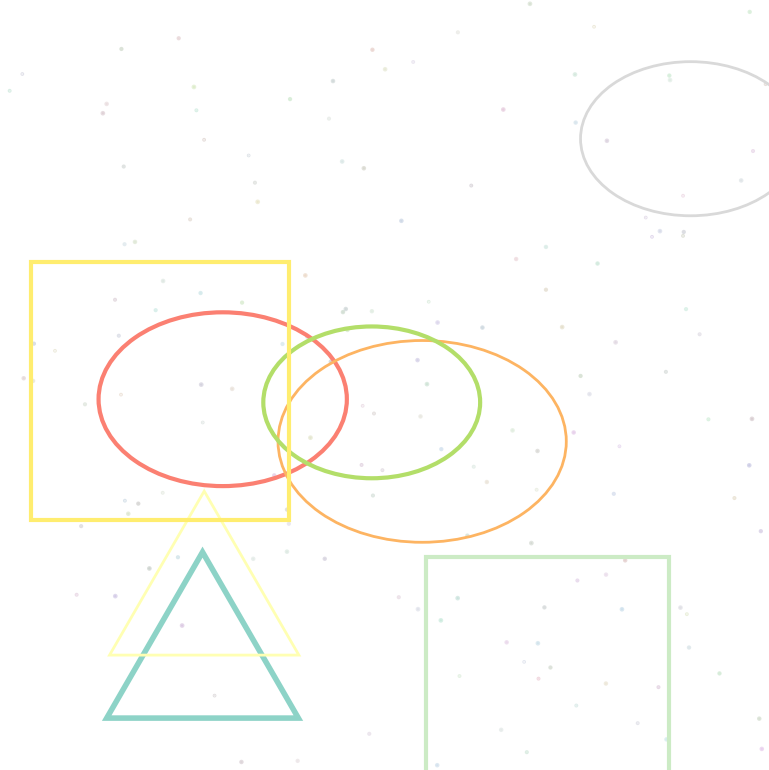[{"shape": "triangle", "thickness": 2, "radius": 0.72, "center": [0.263, 0.139]}, {"shape": "triangle", "thickness": 1, "radius": 0.71, "center": [0.265, 0.22]}, {"shape": "oval", "thickness": 1.5, "radius": 0.81, "center": [0.289, 0.482]}, {"shape": "oval", "thickness": 1, "radius": 0.94, "center": [0.548, 0.427]}, {"shape": "oval", "thickness": 1.5, "radius": 0.7, "center": [0.483, 0.477]}, {"shape": "oval", "thickness": 1, "radius": 0.71, "center": [0.897, 0.82]}, {"shape": "square", "thickness": 1.5, "radius": 0.79, "center": [0.711, 0.12]}, {"shape": "square", "thickness": 1.5, "radius": 0.84, "center": [0.208, 0.493]}]